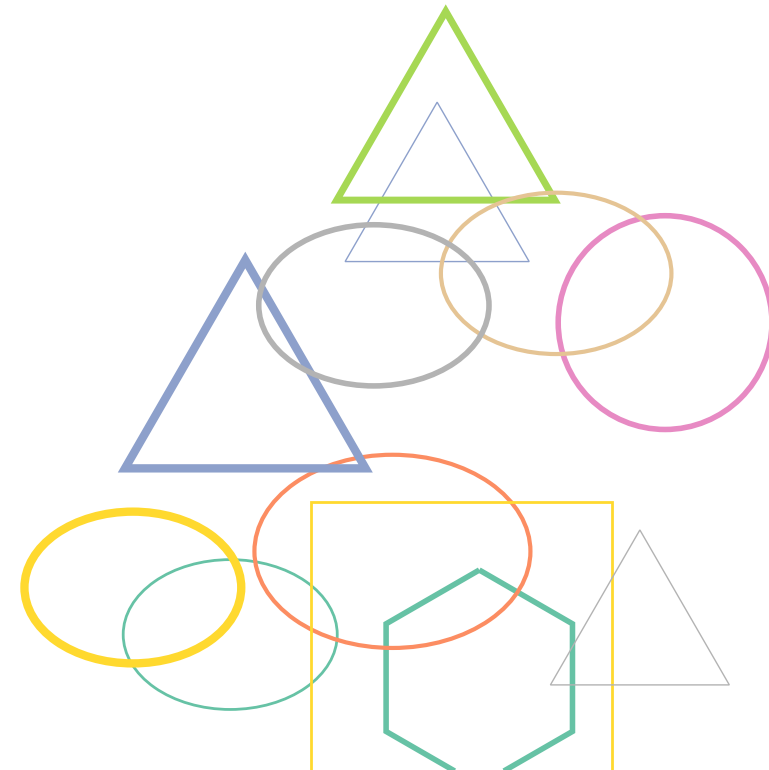[{"shape": "hexagon", "thickness": 2, "radius": 0.7, "center": [0.622, 0.12]}, {"shape": "oval", "thickness": 1, "radius": 0.69, "center": [0.299, 0.176]}, {"shape": "oval", "thickness": 1.5, "radius": 0.9, "center": [0.51, 0.284]}, {"shape": "triangle", "thickness": 0.5, "radius": 0.69, "center": [0.568, 0.729]}, {"shape": "triangle", "thickness": 3, "radius": 0.9, "center": [0.319, 0.482]}, {"shape": "circle", "thickness": 2, "radius": 0.69, "center": [0.864, 0.581]}, {"shape": "triangle", "thickness": 2.5, "radius": 0.82, "center": [0.579, 0.822]}, {"shape": "square", "thickness": 1, "radius": 0.98, "center": [0.599, 0.152]}, {"shape": "oval", "thickness": 3, "radius": 0.7, "center": [0.173, 0.237]}, {"shape": "oval", "thickness": 1.5, "radius": 0.75, "center": [0.722, 0.645]}, {"shape": "oval", "thickness": 2, "radius": 0.75, "center": [0.486, 0.603]}, {"shape": "triangle", "thickness": 0.5, "radius": 0.67, "center": [0.831, 0.178]}]